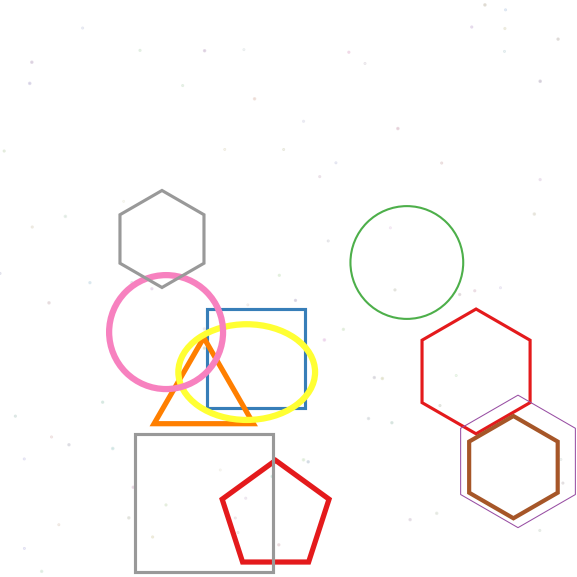[{"shape": "pentagon", "thickness": 2.5, "radius": 0.49, "center": [0.477, 0.105]}, {"shape": "hexagon", "thickness": 1.5, "radius": 0.54, "center": [0.824, 0.356]}, {"shape": "square", "thickness": 1.5, "radius": 0.43, "center": [0.443, 0.378]}, {"shape": "circle", "thickness": 1, "radius": 0.49, "center": [0.704, 0.545]}, {"shape": "hexagon", "thickness": 0.5, "radius": 0.57, "center": [0.897, 0.2]}, {"shape": "triangle", "thickness": 2.5, "radius": 0.5, "center": [0.353, 0.315]}, {"shape": "oval", "thickness": 3, "radius": 0.59, "center": [0.427, 0.355]}, {"shape": "hexagon", "thickness": 2, "radius": 0.44, "center": [0.889, 0.19]}, {"shape": "circle", "thickness": 3, "radius": 0.49, "center": [0.288, 0.424]}, {"shape": "hexagon", "thickness": 1.5, "radius": 0.42, "center": [0.28, 0.585]}, {"shape": "square", "thickness": 1.5, "radius": 0.6, "center": [0.353, 0.128]}]